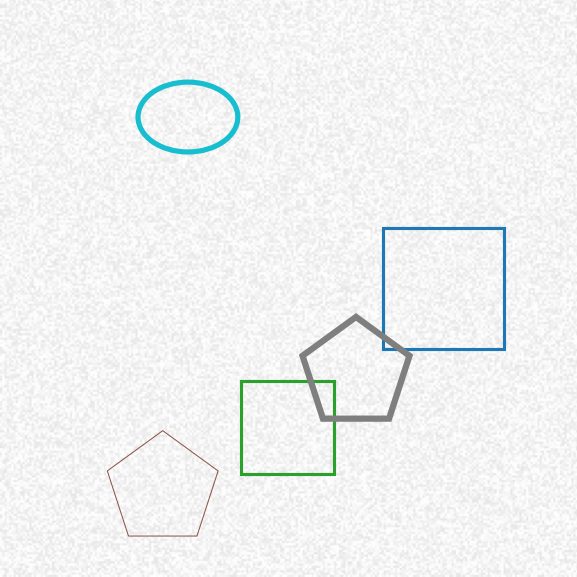[{"shape": "square", "thickness": 1.5, "radius": 0.52, "center": [0.767, 0.499]}, {"shape": "square", "thickness": 1.5, "radius": 0.4, "center": [0.497, 0.258]}, {"shape": "pentagon", "thickness": 0.5, "radius": 0.5, "center": [0.282, 0.153]}, {"shape": "pentagon", "thickness": 3, "radius": 0.49, "center": [0.616, 0.353]}, {"shape": "oval", "thickness": 2.5, "radius": 0.43, "center": [0.325, 0.796]}]